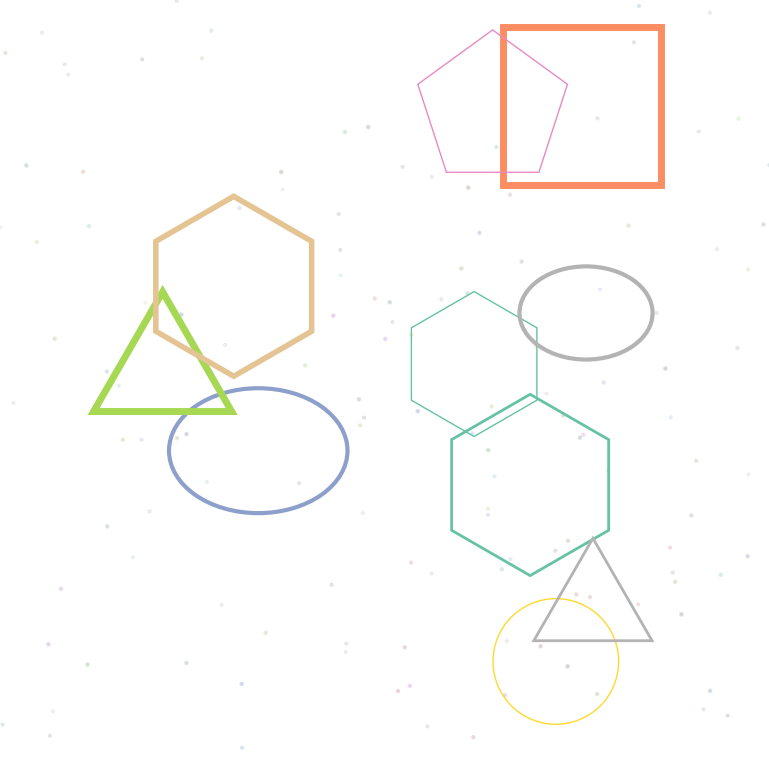[{"shape": "hexagon", "thickness": 0.5, "radius": 0.47, "center": [0.616, 0.527]}, {"shape": "hexagon", "thickness": 1, "radius": 0.59, "center": [0.688, 0.37]}, {"shape": "square", "thickness": 2.5, "radius": 0.51, "center": [0.756, 0.863]}, {"shape": "oval", "thickness": 1.5, "radius": 0.58, "center": [0.335, 0.415]}, {"shape": "pentagon", "thickness": 0.5, "radius": 0.51, "center": [0.64, 0.859]}, {"shape": "triangle", "thickness": 2.5, "radius": 0.52, "center": [0.211, 0.517]}, {"shape": "circle", "thickness": 0.5, "radius": 0.41, "center": [0.722, 0.141]}, {"shape": "hexagon", "thickness": 2, "radius": 0.58, "center": [0.304, 0.628]}, {"shape": "triangle", "thickness": 1, "radius": 0.44, "center": [0.77, 0.212]}, {"shape": "oval", "thickness": 1.5, "radius": 0.43, "center": [0.761, 0.594]}]